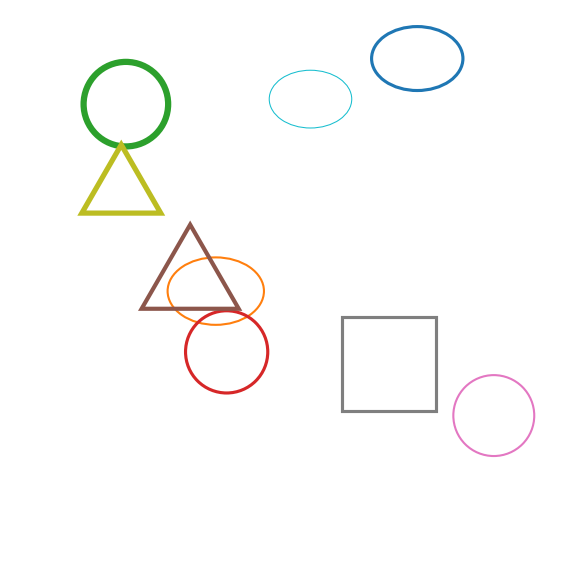[{"shape": "oval", "thickness": 1.5, "radius": 0.4, "center": [0.723, 0.898]}, {"shape": "oval", "thickness": 1, "radius": 0.42, "center": [0.374, 0.495]}, {"shape": "circle", "thickness": 3, "radius": 0.37, "center": [0.218, 0.819]}, {"shape": "circle", "thickness": 1.5, "radius": 0.36, "center": [0.392, 0.39]}, {"shape": "triangle", "thickness": 2, "radius": 0.49, "center": [0.329, 0.513]}, {"shape": "circle", "thickness": 1, "radius": 0.35, "center": [0.855, 0.28]}, {"shape": "square", "thickness": 1.5, "radius": 0.41, "center": [0.673, 0.369]}, {"shape": "triangle", "thickness": 2.5, "radius": 0.39, "center": [0.21, 0.67]}, {"shape": "oval", "thickness": 0.5, "radius": 0.36, "center": [0.538, 0.828]}]